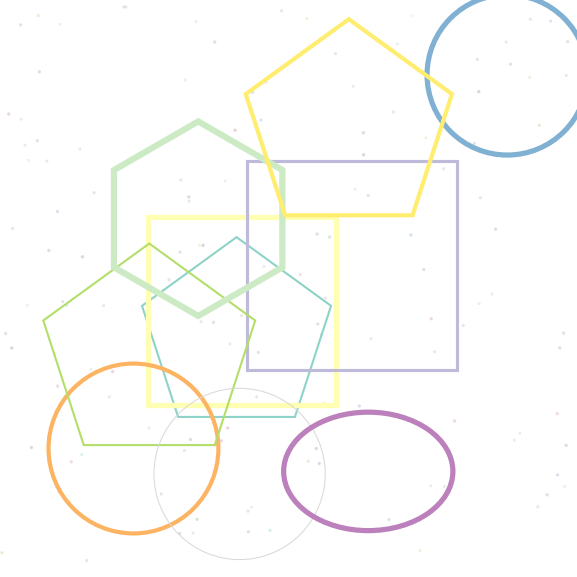[{"shape": "pentagon", "thickness": 1, "radius": 0.86, "center": [0.41, 0.416]}, {"shape": "square", "thickness": 2.5, "radius": 0.81, "center": [0.419, 0.46]}, {"shape": "square", "thickness": 1.5, "radius": 0.91, "center": [0.61, 0.54]}, {"shape": "circle", "thickness": 2.5, "radius": 0.69, "center": [0.878, 0.87]}, {"shape": "circle", "thickness": 2, "radius": 0.74, "center": [0.231, 0.223]}, {"shape": "pentagon", "thickness": 1, "radius": 0.96, "center": [0.258, 0.385]}, {"shape": "circle", "thickness": 0.5, "radius": 0.74, "center": [0.415, 0.178]}, {"shape": "oval", "thickness": 2.5, "radius": 0.73, "center": [0.638, 0.183]}, {"shape": "hexagon", "thickness": 3, "radius": 0.84, "center": [0.343, 0.62]}, {"shape": "pentagon", "thickness": 2, "radius": 0.94, "center": [0.604, 0.778]}]